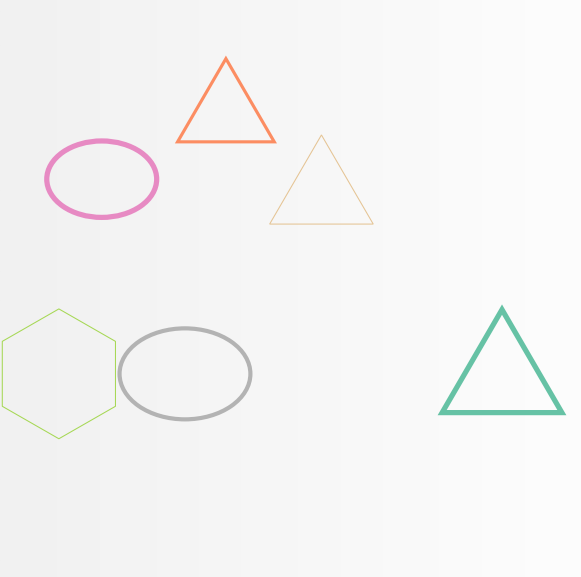[{"shape": "triangle", "thickness": 2.5, "radius": 0.59, "center": [0.864, 0.344]}, {"shape": "triangle", "thickness": 1.5, "radius": 0.48, "center": [0.389, 0.802]}, {"shape": "oval", "thickness": 2.5, "radius": 0.47, "center": [0.175, 0.689]}, {"shape": "hexagon", "thickness": 0.5, "radius": 0.56, "center": [0.101, 0.352]}, {"shape": "triangle", "thickness": 0.5, "radius": 0.51, "center": [0.553, 0.663]}, {"shape": "oval", "thickness": 2, "radius": 0.56, "center": [0.318, 0.352]}]